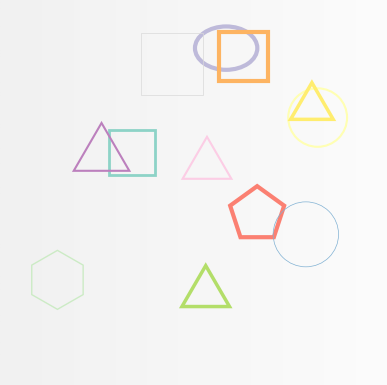[{"shape": "square", "thickness": 2, "radius": 0.3, "center": [0.34, 0.604]}, {"shape": "circle", "thickness": 1.5, "radius": 0.38, "center": [0.82, 0.695]}, {"shape": "oval", "thickness": 3, "radius": 0.4, "center": [0.584, 0.875]}, {"shape": "pentagon", "thickness": 3, "radius": 0.37, "center": [0.664, 0.443]}, {"shape": "circle", "thickness": 0.5, "radius": 0.42, "center": [0.789, 0.391]}, {"shape": "square", "thickness": 3, "radius": 0.32, "center": [0.628, 0.853]}, {"shape": "triangle", "thickness": 2.5, "radius": 0.35, "center": [0.531, 0.239]}, {"shape": "triangle", "thickness": 1.5, "radius": 0.36, "center": [0.534, 0.572]}, {"shape": "square", "thickness": 0.5, "radius": 0.4, "center": [0.444, 0.834]}, {"shape": "triangle", "thickness": 1.5, "radius": 0.41, "center": [0.262, 0.598]}, {"shape": "hexagon", "thickness": 1, "radius": 0.38, "center": [0.148, 0.273]}, {"shape": "triangle", "thickness": 2.5, "radius": 0.32, "center": [0.805, 0.722]}]